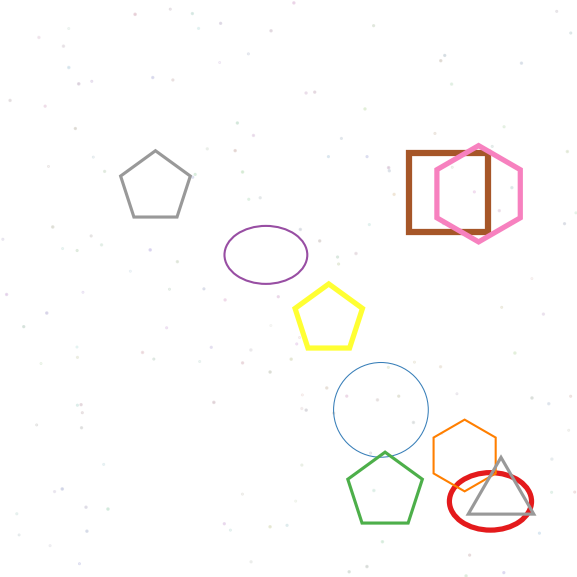[{"shape": "oval", "thickness": 2.5, "radius": 0.36, "center": [0.849, 0.131]}, {"shape": "circle", "thickness": 0.5, "radius": 0.41, "center": [0.66, 0.289]}, {"shape": "pentagon", "thickness": 1.5, "radius": 0.34, "center": [0.667, 0.148]}, {"shape": "oval", "thickness": 1, "radius": 0.36, "center": [0.46, 0.558]}, {"shape": "hexagon", "thickness": 1, "radius": 0.31, "center": [0.805, 0.21]}, {"shape": "pentagon", "thickness": 2.5, "radius": 0.31, "center": [0.569, 0.446]}, {"shape": "square", "thickness": 3, "radius": 0.34, "center": [0.776, 0.666]}, {"shape": "hexagon", "thickness": 2.5, "radius": 0.42, "center": [0.829, 0.664]}, {"shape": "pentagon", "thickness": 1.5, "radius": 0.32, "center": [0.269, 0.675]}, {"shape": "triangle", "thickness": 1.5, "radius": 0.33, "center": [0.868, 0.142]}]